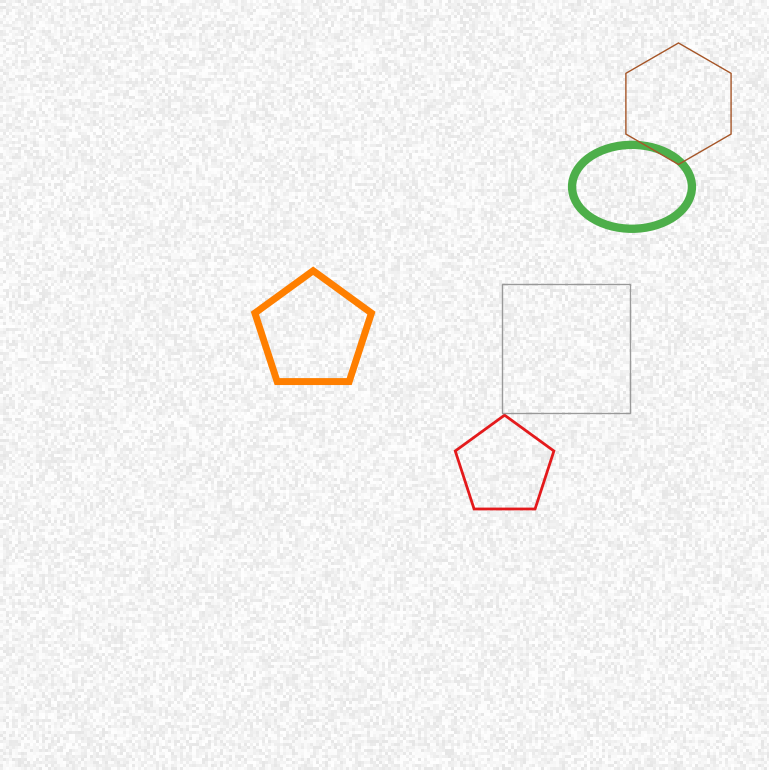[{"shape": "pentagon", "thickness": 1, "radius": 0.34, "center": [0.655, 0.393]}, {"shape": "oval", "thickness": 3, "radius": 0.39, "center": [0.821, 0.757]}, {"shape": "pentagon", "thickness": 2.5, "radius": 0.4, "center": [0.407, 0.569]}, {"shape": "hexagon", "thickness": 0.5, "radius": 0.39, "center": [0.881, 0.865]}, {"shape": "square", "thickness": 0.5, "radius": 0.42, "center": [0.735, 0.548]}]